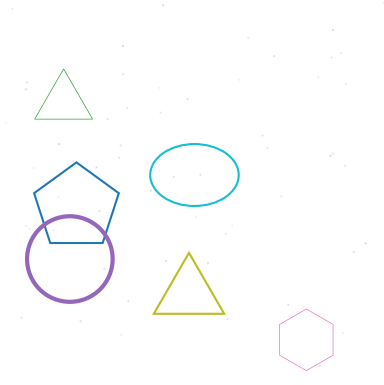[{"shape": "pentagon", "thickness": 1.5, "radius": 0.58, "center": [0.199, 0.462]}, {"shape": "triangle", "thickness": 0.5, "radius": 0.43, "center": [0.165, 0.734]}, {"shape": "circle", "thickness": 3, "radius": 0.56, "center": [0.181, 0.327]}, {"shape": "hexagon", "thickness": 0.5, "radius": 0.4, "center": [0.796, 0.117]}, {"shape": "triangle", "thickness": 1.5, "radius": 0.53, "center": [0.491, 0.238]}, {"shape": "oval", "thickness": 1.5, "radius": 0.57, "center": [0.505, 0.545]}]